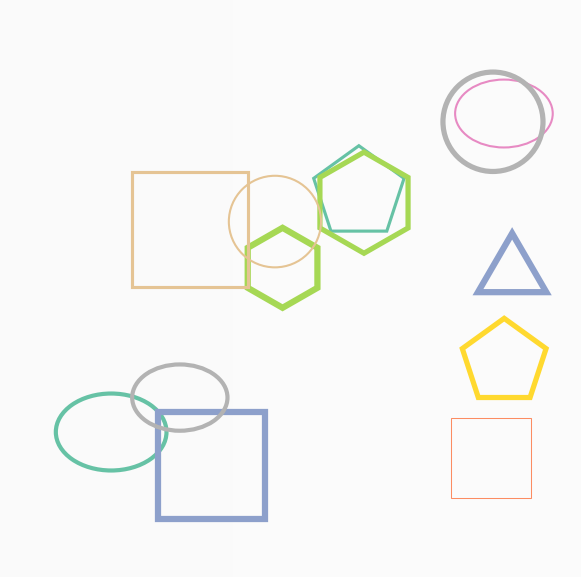[{"shape": "pentagon", "thickness": 1.5, "radius": 0.41, "center": [0.617, 0.665]}, {"shape": "oval", "thickness": 2, "radius": 0.48, "center": [0.191, 0.251]}, {"shape": "square", "thickness": 0.5, "radius": 0.34, "center": [0.845, 0.206]}, {"shape": "triangle", "thickness": 3, "radius": 0.34, "center": [0.881, 0.527]}, {"shape": "square", "thickness": 3, "radius": 0.46, "center": [0.364, 0.193]}, {"shape": "oval", "thickness": 1, "radius": 0.42, "center": [0.867, 0.803]}, {"shape": "hexagon", "thickness": 2.5, "radius": 0.44, "center": [0.626, 0.648]}, {"shape": "hexagon", "thickness": 3, "radius": 0.35, "center": [0.486, 0.535]}, {"shape": "pentagon", "thickness": 2.5, "radius": 0.38, "center": [0.867, 0.372]}, {"shape": "circle", "thickness": 1, "radius": 0.4, "center": [0.473, 0.615]}, {"shape": "square", "thickness": 1.5, "radius": 0.5, "center": [0.327, 0.601]}, {"shape": "circle", "thickness": 2.5, "radius": 0.43, "center": [0.848, 0.788]}, {"shape": "oval", "thickness": 2, "radius": 0.41, "center": [0.309, 0.311]}]